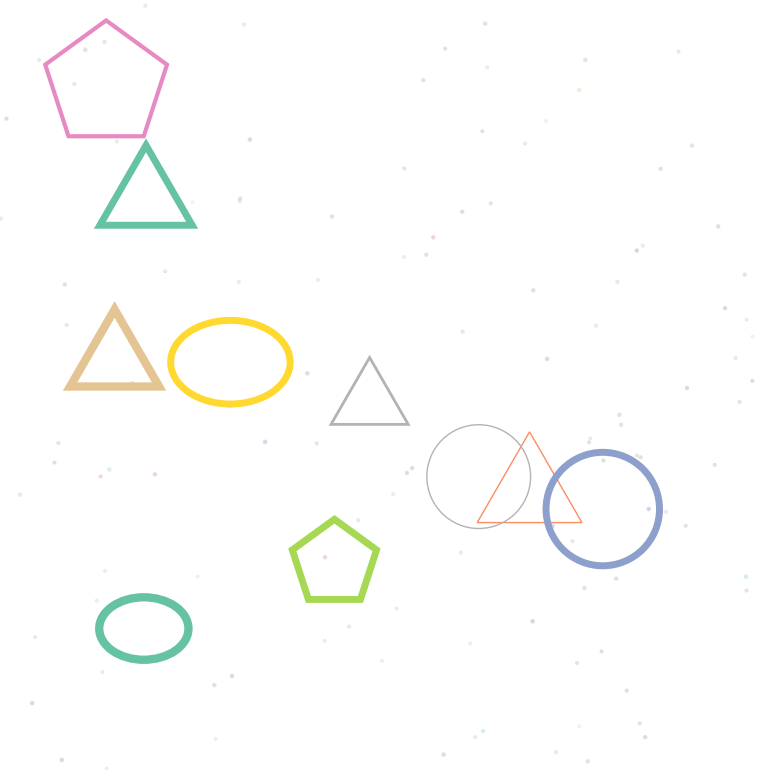[{"shape": "triangle", "thickness": 2.5, "radius": 0.35, "center": [0.19, 0.742]}, {"shape": "oval", "thickness": 3, "radius": 0.29, "center": [0.187, 0.184]}, {"shape": "triangle", "thickness": 0.5, "radius": 0.39, "center": [0.688, 0.361]}, {"shape": "circle", "thickness": 2.5, "radius": 0.37, "center": [0.783, 0.339]}, {"shape": "pentagon", "thickness": 1.5, "radius": 0.42, "center": [0.138, 0.89]}, {"shape": "pentagon", "thickness": 2.5, "radius": 0.29, "center": [0.434, 0.268]}, {"shape": "oval", "thickness": 2.5, "radius": 0.39, "center": [0.299, 0.53]}, {"shape": "triangle", "thickness": 3, "radius": 0.33, "center": [0.149, 0.531]}, {"shape": "circle", "thickness": 0.5, "radius": 0.34, "center": [0.622, 0.381]}, {"shape": "triangle", "thickness": 1, "radius": 0.29, "center": [0.48, 0.478]}]